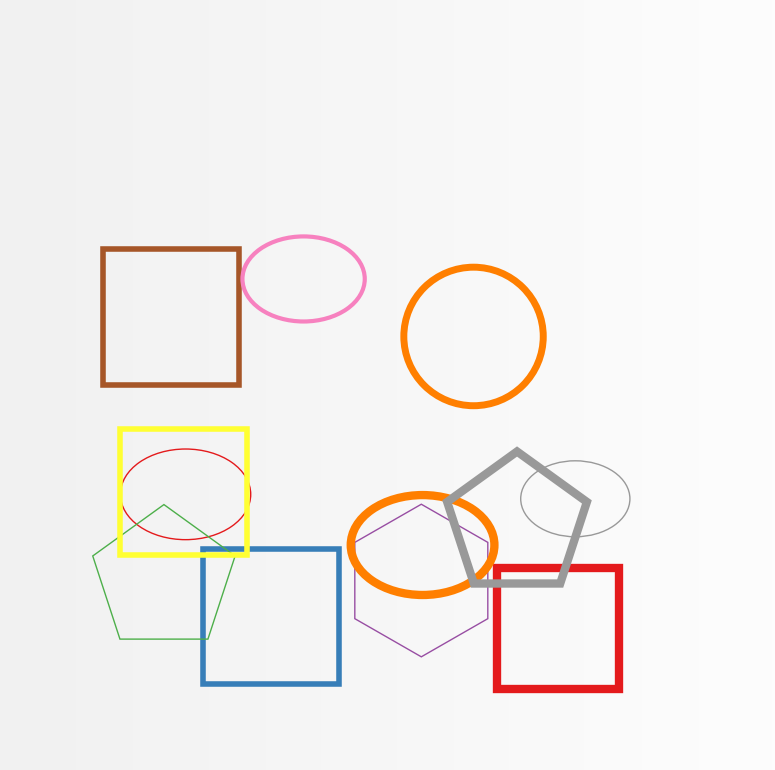[{"shape": "square", "thickness": 3, "radius": 0.39, "center": [0.72, 0.184]}, {"shape": "oval", "thickness": 0.5, "radius": 0.42, "center": [0.239, 0.358]}, {"shape": "square", "thickness": 2, "radius": 0.44, "center": [0.35, 0.199]}, {"shape": "pentagon", "thickness": 0.5, "radius": 0.48, "center": [0.212, 0.248]}, {"shape": "hexagon", "thickness": 0.5, "radius": 0.5, "center": [0.544, 0.246]}, {"shape": "circle", "thickness": 2.5, "radius": 0.45, "center": [0.611, 0.563]}, {"shape": "oval", "thickness": 3, "radius": 0.46, "center": [0.545, 0.292]}, {"shape": "square", "thickness": 2, "radius": 0.41, "center": [0.237, 0.361]}, {"shape": "square", "thickness": 2, "radius": 0.44, "center": [0.22, 0.588]}, {"shape": "oval", "thickness": 1.5, "radius": 0.39, "center": [0.392, 0.638]}, {"shape": "oval", "thickness": 0.5, "radius": 0.35, "center": [0.742, 0.352]}, {"shape": "pentagon", "thickness": 3, "radius": 0.47, "center": [0.667, 0.319]}]